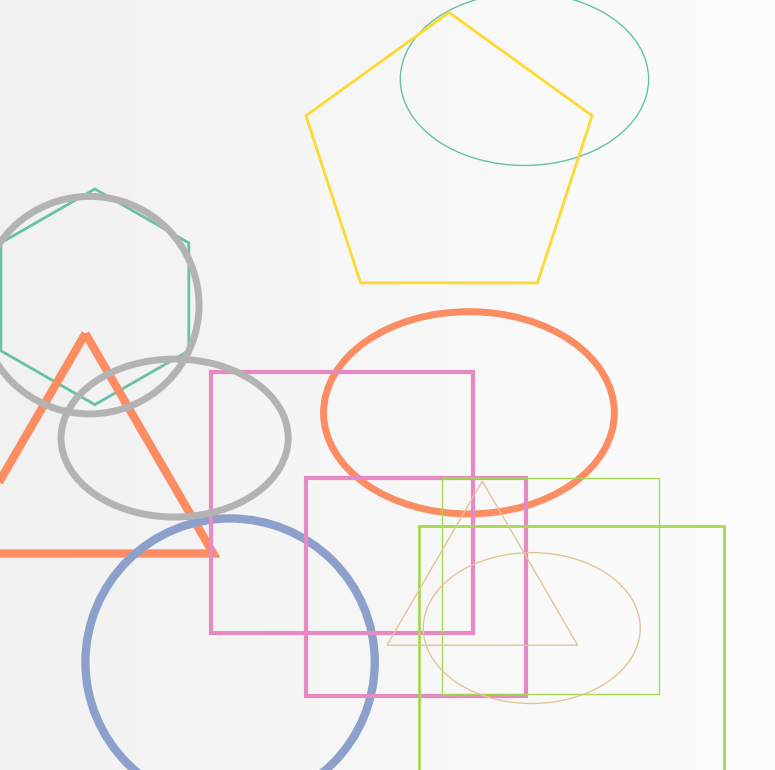[{"shape": "hexagon", "thickness": 1, "radius": 0.7, "center": [0.122, 0.615]}, {"shape": "oval", "thickness": 0.5, "radius": 0.8, "center": [0.677, 0.897]}, {"shape": "oval", "thickness": 2.5, "radius": 0.94, "center": [0.605, 0.464]}, {"shape": "triangle", "thickness": 3, "radius": 0.95, "center": [0.11, 0.376]}, {"shape": "circle", "thickness": 3, "radius": 0.93, "center": [0.297, 0.14]}, {"shape": "square", "thickness": 1.5, "radius": 0.85, "center": [0.441, 0.348]}, {"shape": "square", "thickness": 1.5, "radius": 0.71, "center": [0.537, 0.238]}, {"shape": "square", "thickness": 0.5, "radius": 0.7, "center": [0.71, 0.239]}, {"shape": "square", "thickness": 1, "radius": 0.98, "center": [0.737, 0.12]}, {"shape": "pentagon", "thickness": 1, "radius": 0.97, "center": [0.579, 0.79]}, {"shape": "oval", "thickness": 0.5, "radius": 0.7, "center": [0.686, 0.184]}, {"shape": "triangle", "thickness": 0.5, "radius": 0.71, "center": [0.622, 0.233]}, {"shape": "circle", "thickness": 2.5, "radius": 0.71, "center": [0.116, 0.604]}, {"shape": "oval", "thickness": 2.5, "radius": 0.73, "center": [0.225, 0.431]}]